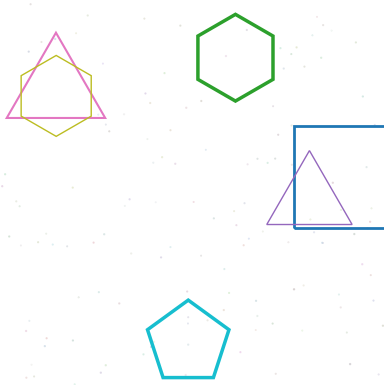[{"shape": "square", "thickness": 2, "radius": 0.66, "center": [0.896, 0.541]}, {"shape": "hexagon", "thickness": 2.5, "radius": 0.56, "center": [0.612, 0.85]}, {"shape": "triangle", "thickness": 1, "radius": 0.64, "center": [0.804, 0.481]}, {"shape": "triangle", "thickness": 1.5, "radius": 0.74, "center": [0.145, 0.767]}, {"shape": "hexagon", "thickness": 1, "radius": 0.53, "center": [0.146, 0.751]}, {"shape": "pentagon", "thickness": 2.5, "radius": 0.56, "center": [0.489, 0.109]}]